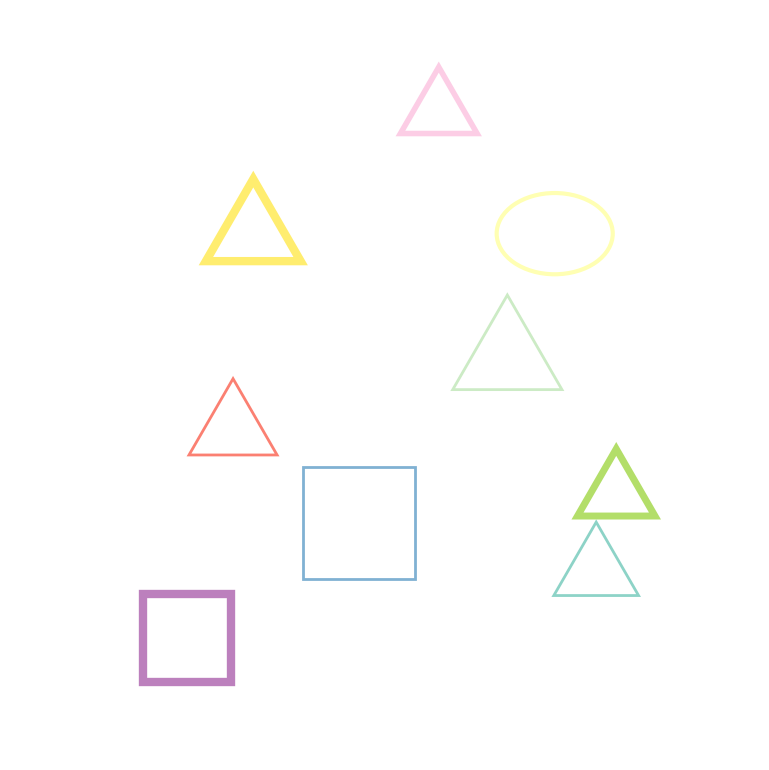[{"shape": "triangle", "thickness": 1, "radius": 0.32, "center": [0.774, 0.258]}, {"shape": "oval", "thickness": 1.5, "radius": 0.38, "center": [0.72, 0.697]}, {"shape": "triangle", "thickness": 1, "radius": 0.33, "center": [0.303, 0.442]}, {"shape": "square", "thickness": 1, "radius": 0.36, "center": [0.466, 0.321]}, {"shape": "triangle", "thickness": 2.5, "radius": 0.29, "center": [0.8, 0.359]}, {"shape": "triangle", "thickness": 2, "radius": 0.29, "center": [0.57, 0.855]}, {"shape": "square", "thickness": 3, "radius": 0.29, "center": [0.243, 0.171]}, {"shape": "triangle", "thickness": 1, "radius": 0.41, "center": [0.659, 0.535]}, {"shape": "triangle", "thickness": 3, "radius": 0.36, "center": [0.329, 0.696]}]